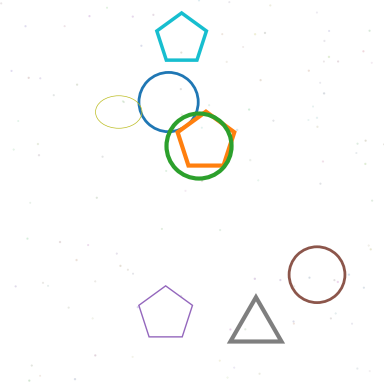[{"shape": "circle", "thickness": 2, "radius": 0.38, "center": [0.438, 0.735]}, {"shape": "pentagon", "thickness": 3, "radius": 0.39, "center": [0.535, 0.633]}, {"shape": "circle", "thickness": 3, "radius": 0.42, "center": [0.517, 0.621]}, {"shape": "pentagon", "thickness": 1, "radius": 0.37, "center": [0.43, 0.184]}, {"shape": "circle", "thickness": 2, "radius": 0.36, "center": [0.823, 0.287]}, {"shape": "triangle", "thickness": 3, "radius": 0.38, "center": [0.665, 0.151]}, {"shape": "oval", "thickness": 0.5, "radius": 0.3, "center": [0.308, 0.709]}, {"shape": "pentagon", "thickness": 2.5, "radius": 0.34, "center": [0.472, 0.899]}]